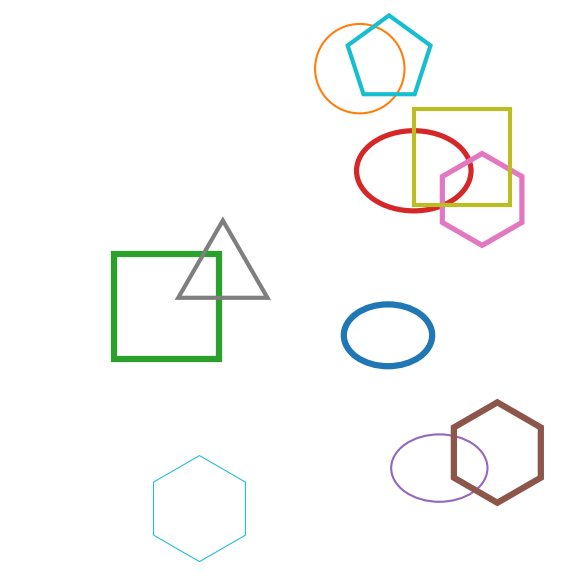[{"shape": "oval", "thickness": 3, "radius": 0.38, "center": [0.672, 0.419]}, {"shape": "circle", "thickness": 1, "radius": 0.39, "center": [0.623, 0.88]}, {"shape": "square", "thickness": 3, "radius": 0.45, "center": [0.289, 0.468]}, {"shape": "oval", "thickness": 2.5, "radius": 0.5, "center": [0.717, 0.703]}, {"shape": "oval", "thickness": 1, "radius": 0.42, "center": [0.761, 0.189]}, {"shape": "hexagon", "thickness": 3, "radius": 0.43, "center": [0.861, 0.215]}, {"shape": "hexagon", "thickness": 2.5, "radius": 0.4, "center": [0.835, 0.654]}, {"shape": "triangle", "thickness": 2, "radius": 0.45, "center": [0.386, 0.528]}, {"shape": "square", "thickness": 2, "radius": 0.42, "center": [0.8, 0.727]}, {"shape": "pentagon", "thickness": 2, "radius": 0.38, "center": [0.674, 0.897]}, {"shape": "hexagon", "thickness": 0.5, "radius": 0.46, "center": [0.345, 0.118]}]